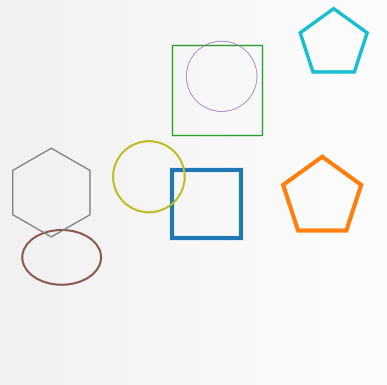[{"shape": "square", "thickness": 3, "radius": 0.44, "center": [0.532, 0.469]}, {"shape": "pentagon", "thickness": 3, "radius": 0.53, "center": [0.831, 0.487]}, {"shape": "square", "thickness": 1, "radius": 0.58, "center": [0.559, 0.767]}, {"shape": "circle", "thickness": 0.5, "radius": 0.46, "center": [0.572, 0.802]}, {"shape": "oval", "thickness": 1.5, "radius": 0.51, "center": [0.159, 0.332]}, {"shape": "hexagon", "thickness": 1, "radius": 0.58, "center": [0.132, 0.5]}, {"shape": "circle", "thickness": 1.5, "radius": 0.46, "center": [0.384, 0.541]}, {"shape": "pentagon", "thickness": 2.5, "radius": 0.45, "center": [0.861, 0.887]}]